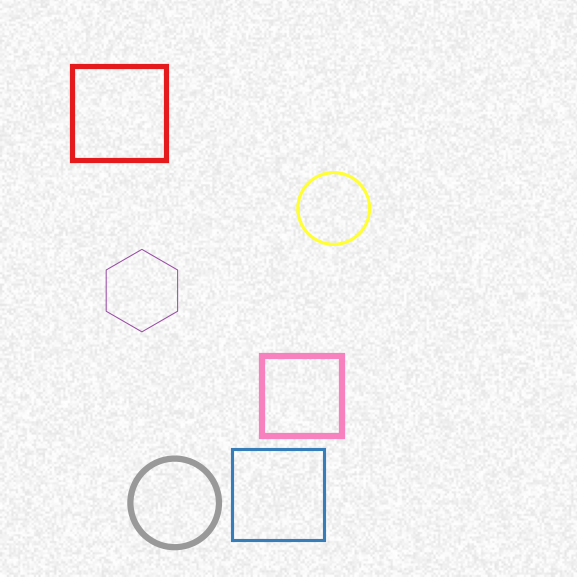[{"shape": "square", "thickness": 2.5, "radius": 0.41, "center": [0.206, 0.803]}, {"shape": "square", "thickness": 1.5, "radius": 0.4, "center": [0.481, 0.142]}, {"shape": "hexagon", "thickness": 0.5, "radius": 0.36, "center": [0.246, 0.496]}, {"shape": "circle", "thickness": 1.5, "radius": 0.31, "center": [0.578, 0.638]}, {"shape": "square", "thickness": 3, "radius": 0.35, "center": [0.523, 0.313]}, {"shape": "circle", "thickness": 3, "radius": 0.38, "center": [0.302, 0.128]}]